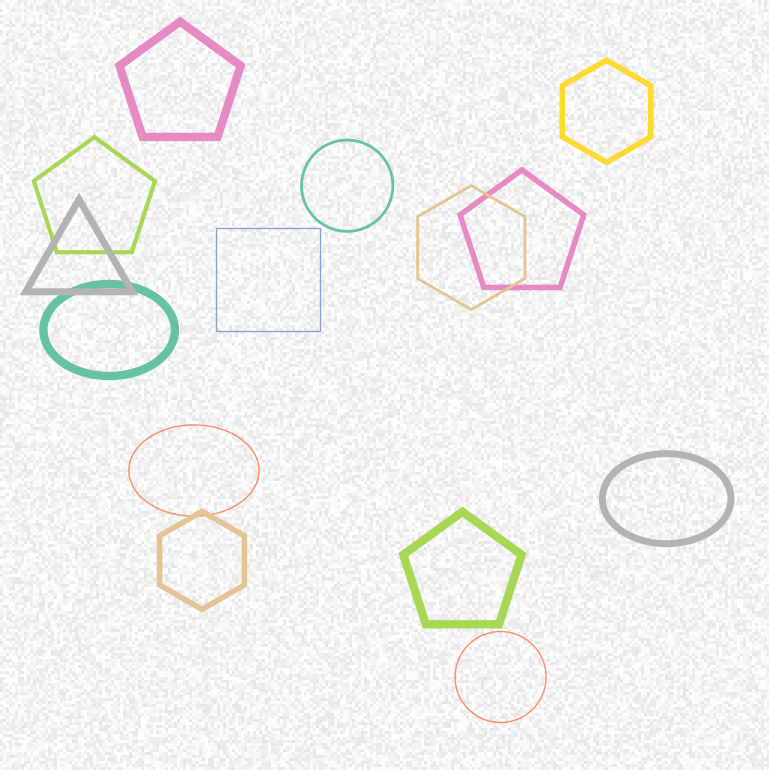[{"shape": "circle", "thickness": 1, "radius": 0.3, "center": [0.451, 0.759]}, {"shape": "oval", "thickness": 3, "radius": 0.43, "center": [0.142, 0.571]}, {"shape": "oval", "thickness": 0.5, "radius": 0.42, "center": [0.252, 0.389]}, {"shape": "circle", "thickness": 0.5, "radius": 0.3, "center": [0.65, 0.121]}, {"shape": "square", "thickness": 0.5, "radius": 0.33, "center": [0.348, 0.637]}, {"shape": "pentagon", "thickness": 3, "radius": 0.41, "center": [0.234, 0.889]}, {"shape": "pentagon", "thickness": 2, "radius": 0.42, "center": [0.678, 0.695]}, {"shape": "pentagon", "thickness": 3, "radius": 0.4, "center": [0.601, 0.255]}, {"shape": "pentagon", "thickness": 1.5, "radius": 0.41, "center": [0.123, 0.739]}, {"shape": "hexagon", "thickness": 2, "radius": 0.33, "center": [0.788, 0.855]}, {"shape": "hexagon", "thickness": 1, "radius": 0.4, "center": [0.612, 0.678]}, {"shape": "hexagon", "thickness": 2, "radius": 0.32, "center": [0.262, 0.272]}, {"shape": "oval", "thickness": 2.5, "radius": 0.42, "center": [0.866, 0.352]}, {"shape": "triangle", "thickness": 2.5, "radius": 0.4, "center": [0.103, 0.661]}]